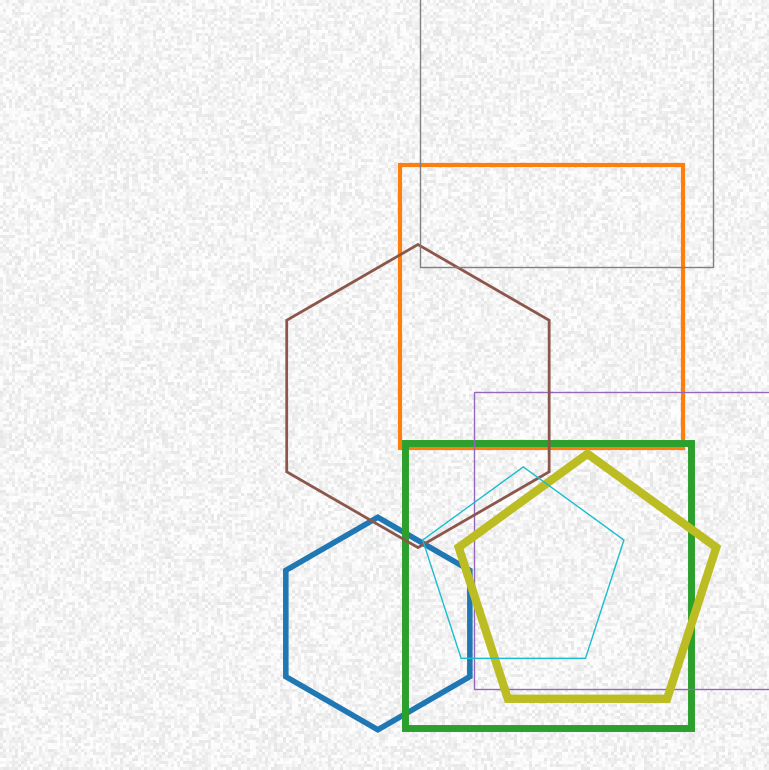[{"shape": "hexagon", "thickness": 2, "radius": 0.69, "center": [0.491, 0.19]}, {"shape": "square", "thickness": 1.5, "radius": 0.92, "center": [0.703, 0.602]}, {"shape": "square", "thickness": 2.5, "radius": 0.93, "center": [0.712, 0.24]}, {"shape": "square", "thickness": 0.5, "radius": 0.96, "center": [0.808, 0.298]}, {"shape": "hexagon", "thickness": 1, "radius": 0.98, "center": [0.543, 0.486]}, {"shape": "square", "thickness": 0.5, "radius": 0.95, "center": [0.736, 0.844]}, {"shape": "pentagon", "thickness": 3, "radius": 0.88, "center": [0.763, 0.235]}, {"shape": "pentagon", "thickness": 0.5, "radius": 0.69, "center": [0.68, 0.256]}]